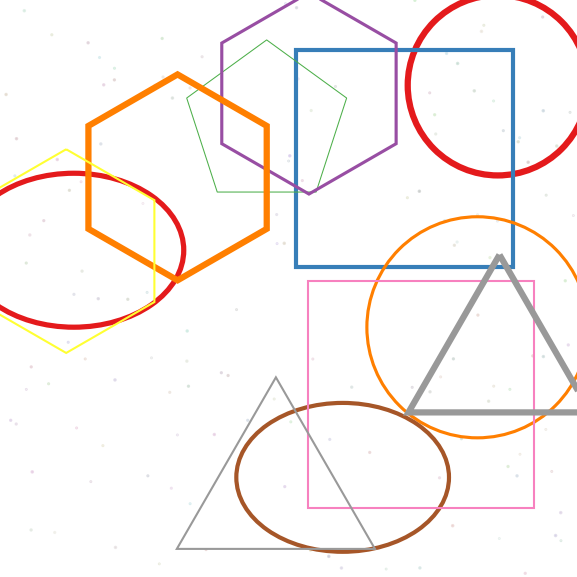[{"shape": "oval", "thickness": 2.5, "radius": 0.95, "center": [0.128, 0.566]}, {"shape": "circle", "thickness": 3, "radius": 0.78, "center": [0.862, 0.851]}, {"shape": "square", "thickness": 2, "radius": 0.94, "center": [0.701, 0.724]}, {"shape": "pentagon", "thickness": 0.5, "radius": 0.73, "center": [0.462, 0.784]}, {"shape": "hexagon", "thickness": 1.5, "radius": 0.87, "center": [0.535, 0.837]}, {"shape": "hexagon", "thickness": 3, "radius": 0.89, "center": [0.307, 0.692]}, {"shape": "circle", "thickness": 1.5, "radius": 0.96, "center": [0.827, 0.432]}, {"shape": "hexagon", "thickness": 1, "radius": 0.88, "center": [0.115, 0.564]}, {"shape": "oval", "thickness": 2, "radius": 0.92, "center": [0.593, 0.173]}, {"shape": "square", "thickness": 1, "radius": 0.98, "center": [0.729, 0.315]}, {"shape": "triangle", "thickness": 3, "radius": 0.91, "center": [0.865, 0.376]}, {"shape": "triangle", "thickness": 1, "radius": 0.99, "center": [0.478, 0.148]}]